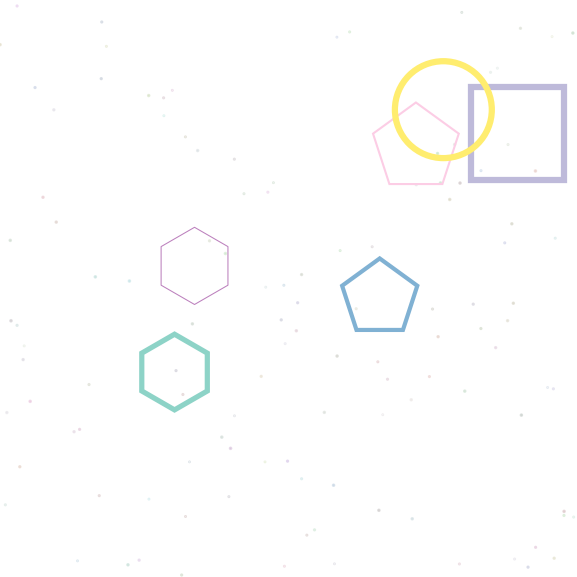[{"shape": "hexagon", "thickness": 2.5, "radius": 0.33, "center": [0.302, 0.355]}, {"shape": "square", "thickness": 3, "radius": 0.4, "center": [0.896, 0.768]}, {"shape": "pentagon", "thickness": 2, "radius": 0.34, "center": [0.658, 0.483]}, {"shape": "pentagon", "thickness": 1, "radius": 0.39, "center": [0.72, 0.744]}, {"shape": "hexagon", "thickness": 0.5, "radius": 0.33, "center": [0.337, 0.539]}, {"shape": "circle", "thickness": 3, "radius": 0.42, "center": [0.768, 0.809]}]